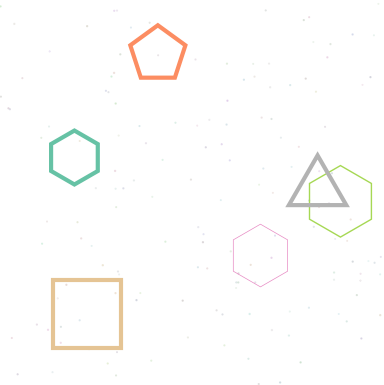[{"shape": "hexagon", "thickness": 3, "radius": 0.35, "center": [0.193, 0.591]}, {"shape": "pentagon", "thickness": 3, "radius": 0.38, "center": [0.41, 0.859]}, {"shape": "hexagon", "thickness": 0.5, "radius": 0.41, "center": [0.677, 0.336]}, {"shape": "hexagon", "thickness": 1, "radius": 0.46, "center": [0.884, 0.477]}, {"shape": "square", "thickness": 3, "radius": 0.44, "center": [0.226, 0.184]}, {"shape": "triangle", "thickness": 3, "radius": 0.43, "center": [0.825, 0.51]}]